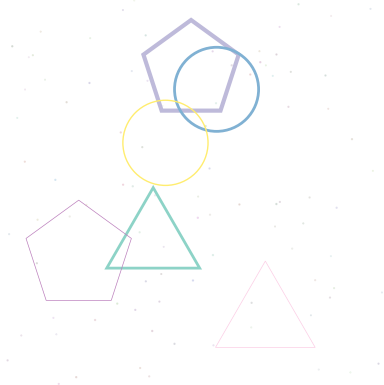[{"shape": "triangle", "thickness": 2, "radius": 0.7, "center": [0.398, 0.373]}, {"shape": "pentagon", "thickness": 3, "radius": 0.65, "center": [0.496, 0.818]}, {"shape": "circle", "thickness": 2, "radius": 0.55, "center": [0.562, 0.768]}, {"shape": "triangle", "thickness": 0.5, "radius": 0.75, "center": [0.689, 0.172]}, {"shape": "pentagon", "thickness": 0.5, "radius": 0.72, "center": [0.204, 0.336]}, {"shape": "circle", "thickness": 1, "radius": 0.55, "center": [0.43, 0.629]}]